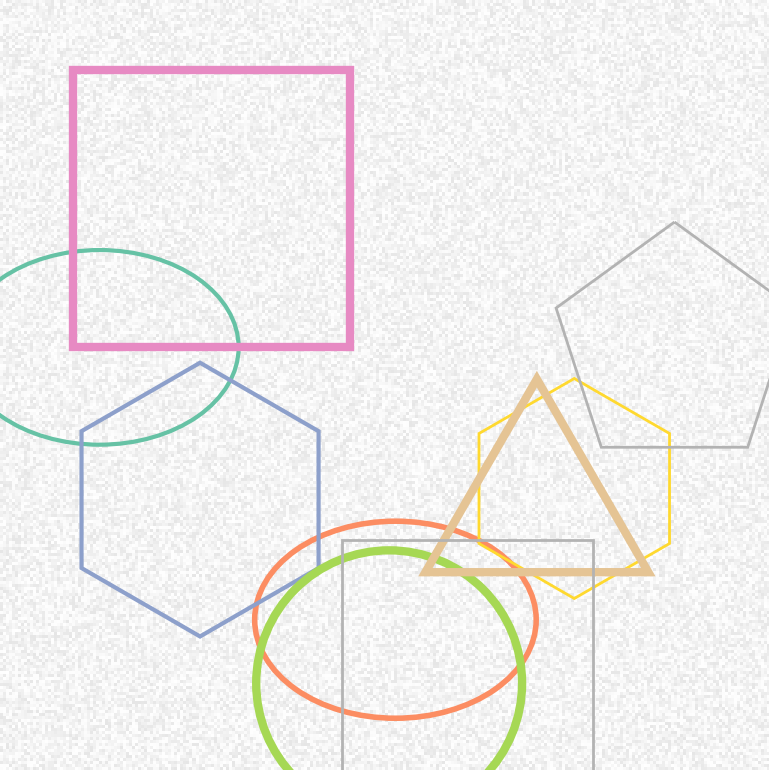[{"shape": "oval", "thickness": 1.5, "radius": 0.9, "center": [0.129, 0.549]}, {"shape": "oval", "thickness": 2, "radius": 0.91, "center": [0.514, 0.195]}, {"shape": "hexagon", "thickness": 1.5, "radius": 0.89, "center": [0.26, 0.351]}, {"shape": "square", "thickness": 3, "radius": 0.9, "center": [0.275, 0.729]}, {"shape": "circle", "thickness": 3, "radius": 0.86, "center": [0.505, 0.113]}, {"shape": "hexagon", "thickness": 1, "radius": 0.71, "center": [0.746, 0.366]}, {"shape": "triangle", "thickness": 3, "radius": 0.84, "center": [0.697, 0.34]}, {"shape": "square", "thickness": 1, "radius": 0.81, "center": [0.607, 0.136]}, {"shape": "pentagon", "thickness": 1, "radius": 0.81, "center": [0.876, 0.55]}]